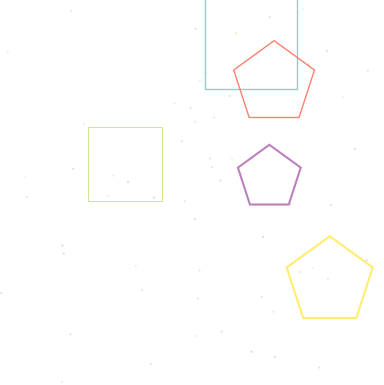[{"shape": "square", "thickness": 1, "radius": 0.6, "center": [0.651, 0.887]}, {"shape": "pentagon", "thickness": 1, "radius": 0.55, "center": [0.712, 0.784]}, {"shape": "square", "thickness": 0.5, "radius": 0.48, "center": [0.324, 0.574]}, {"shape": "pentagon", "thickness": 1.5, "radius": 0.43, "center": [0.7, 0.538]}, {"shape": "pentagon", "thickness": 1.5, "radius": 0.59, "center": [0.856, 0.269]}]